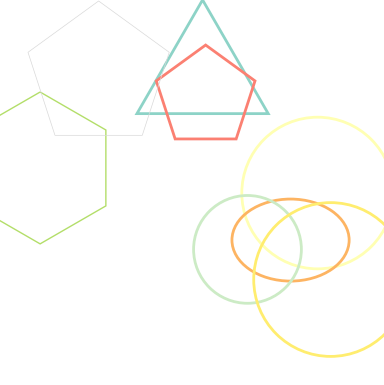[{"shape": "triangle", "thickness": 2, "radius": 0.98, "center": [0.526, 0.803]}, {"shape": "circle", "thickness": 2, "radius": 0.98, "center": [0.825, 0.499]}, {"shape": "pentagon", "thickness": 2, "radius": 0.67, "center": [0.534, 0.748]}, {"shape": "oval", "thickness": 2, "radius": 0.76, "center": [0.755, 0.376]}, {"shape": "hexagon", "thickness": 1, "radius": 0.99, "center": [0.104, 0.564]}, {"shape": "pentagon", "thickness": 0.5, "radius": 0.96, "center": [0.256, 0.805]}, {"shape": "circle", "thickness": 2, "radius": 0.7, "center": [0.643, 0.352]}, {"shape": "circle", "thickness": 2, "radius": 1.0, "center": [0.859, 0.274]}]